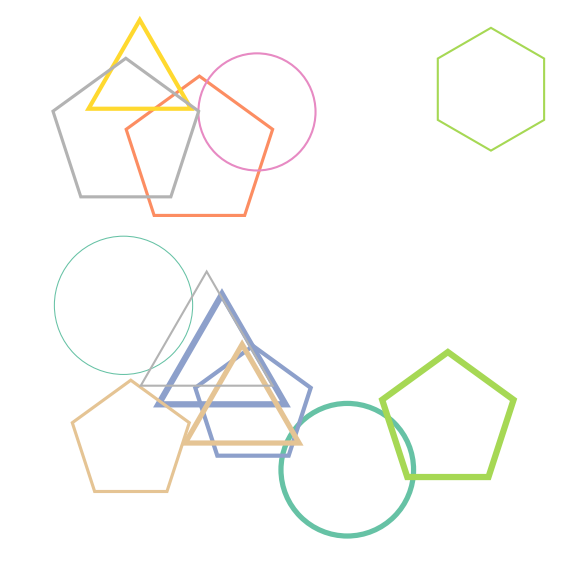[{"shape": "circle", "thickness": 2.5, "radius": 0.57, "center": [0.601, 0.186]}, {"shape": "circle", "thickness": 0.5, "radius": 0.6, "center": [0.214, 0.47]}, {"shape": "pentagon", "thickness": 1.5, "radius": 0.67, "center": [0.345, 0.734]}, {"shape": "pentagon", "thickness": 2, "radius": 0.53, "center": [0.438, 0.295]}, {"shape": "triangle", "thickness": 3, "radius": 0.63, "center": [0.384, 0.362]}, {"shape": "circle", "thickness": 1, "radius": 0.51, "center": [0.445, 0.805]}, {"shape": "hexagon", "thickness": 1, "radius": 0.53, "center": [0.85, 0.845]}, {"shape": "pentagon", "thickness": 3, "radius": 0.6, "center": [0.776, 0.27]}, {"shape": "triangle", "thickness": 2, "radius": 0.51, "center": [0.242, 0.862]}, {"shape": "pentagon", "thickness": 1.5, "radius": 0.53, "center": [0.226, 0.234]}, {"shape": "triangle", "thickness": 2.5, "radius": 0.57, "center": [0.419, 0.289]}, {"shape": "pentagon", "thickness": 1.5, "radius": 0.66, "center": [0.218, 0.766]}, {"shape": "triangle", "thickness": 1, "radius": 0.66, "center": [0.358, 0.397]}]